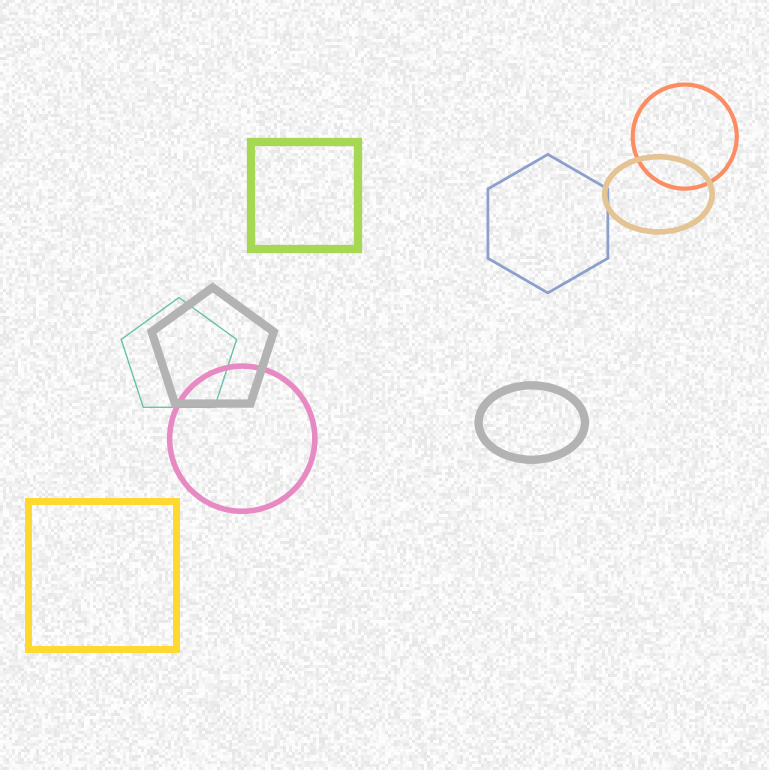[{"shape": "pentagon", "thickness": 0.5, "radius": 0.39, "center": [0.232, 0.535]}, {"shape": "circle", "thickness": 1.5, "radius": 0.34, "center": [0.889, 0.823]}, {"shape": "hexagon", "thickness": 1, "radius": 0.45, "center": [0.712, 0.71]}, {"shape": "circle", "thickness": 2, "radius": 0.47, "center": [0.315, 0.43]}, {"shape": "square", "thickness": 3, "radius": 0.35, "center": [0.395, 0.746]}, {"shape": "square", "thickness": 2.5, "radius": 0.48, "center": [0.133, 0.253]}, {"shape": "oval", "thickness": 2, "radius": 0.35, "center": [0.855, 0.748]}, {"shape": "oval", "thickness": 3, "radius": 0.35, "center": [0.691, 0.451]}, {"shape": "pentagon", "thickness": 3, "radius": 0.42, "center": [0.276, 0.543]}]